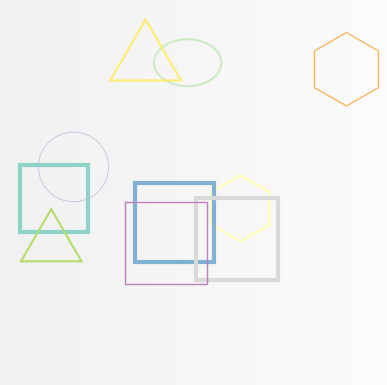[{"shape": "square", "thickness": 3, "radius": 0.44, "center": [0.138, 0.485]}, {"shape": "hexagon", "thickness": 1.5, "radius": 0.43, "center": [0.621, 0.459]}, {"shape": "circle", "thickness": 0.5, "radius": 0.45, "center": [0.19, 0.566]}, {"shape": "square", "thickness": 3, "radius": 0.51, "center": [0.45, 0.421]}, {"shape": "hexagon", "thickness": 1, "radius": 0.48, "center": [0.894, 0.82]}, {"shape": "triangle", "thickness": 1.5, "radius": 0.45, "center": [0.132, 0.366]}, {"shape": "square", "thickness": 3, "radius": 0.53, "center": [0.611, 0.379]}, {"shape": "square", "thickness": 1, "radius": 0.53, "center": [0.429, 0.37]}, {"shape": "oval", "thickness": 1.5, "radius": 0.44, "center": [0.484, 0.837]}, {"shape": "triangle", "thickness": 1.5, "radius": 0.53, "center": [0.376, 0.844]}]